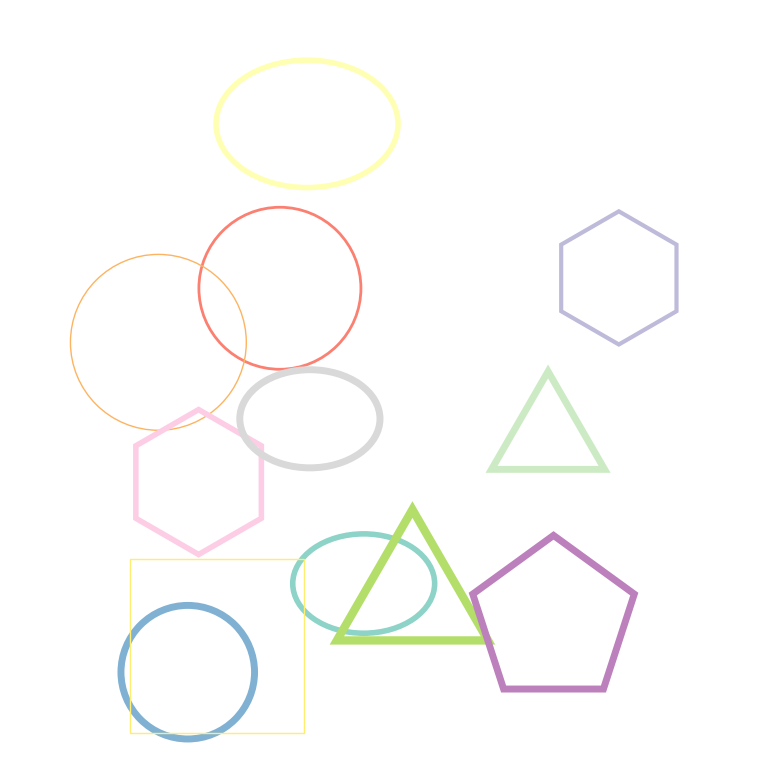[{"shape": "oval", "thickness": 2, "radius": 0.46, "center": [0.472, 0.242]}, {"shape": "oval", "thickness": 2, "radius": 0.59, "center": [0.399, 0.839]}, {"shape": "hexagon", "thickness": 1.5, "radius": 0.43, "center": [0.804, 0.639]}, {"shape": "circle", "thickness": 1, "radius": 0.53, "center": [0.364, 0.626]}, {"shape": "circle", "thickness": 2.5, "radius": 0.43, "center": [0.244, 0.127]}, {"shape": "circle", "thickness": 0.5, "radius": 0.57, "center": [0.206, 0.555]}, {"shape": "triangle", "thickness": 3, "radius": 0.57, "center": [0.536, 0.225]}, {"shape": "hexagon", "thickness": 2, "radius": 0.47, "center": [0.258, 0.374]}, {"shape": "oval", "thickness": 2.5, "radius": 0.46, "center": [0.402, 0.456]}, {"shape": "pentagon", "thickness": 2.5, "radius": 0.55, "center": [0.719, 0.194]}, {"shape": "triangle", "thickness": 2.5, "radius": 0.42, "center": [0.712, 0.433]}, {"shape": "square", "thickness": 0.5, "radius": 0.57, "center": [0.282, 0.161]}]